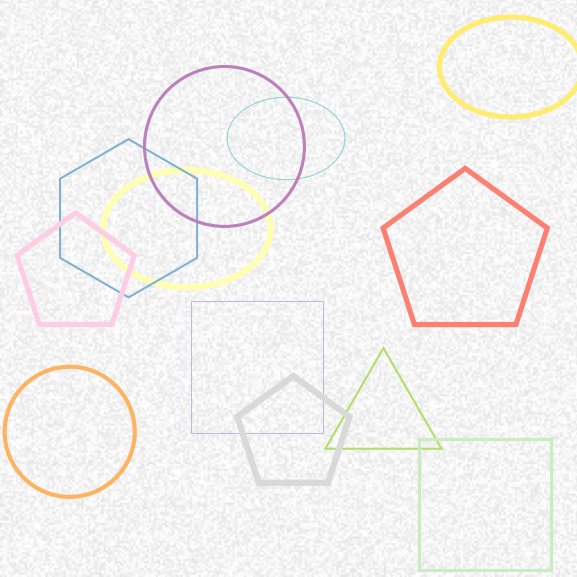[{"shape": "oval", "thickness": 0.5, "radius": 0.51, "center": [0.495, 0.759]}, {"shape": "oval", "thickness": 3, "radius": 0.72, "center": [0.324, 0.603]}, {"shape": "square", "thickness": 0.5, "radius": 0.57, "center": [0.445, 0.363]}, {"shape": "pentagon", "thickness": 2.5, "radius": 0.75, "center": [0.806, 0.558]}, {"shape": "hexagon", "thickness": 1, "radius": 0.69, "center": [0.223, 0.621]}, {"shape": "circle", "thickness": 2, "radius": 0.56, "center": [0.121, 0.251]}, {"shape": "triangle", "thickness": 1, "radius": 0.58, "center": [0.664, 0.28]}, {"shape": "pentagon", "thickness": 2.5, "radius": 0.53, "center": [0.131, 0.524]}, {"shape": "pentagon", "thickness": 3, "radius": 0.51, "center": [0.508, 0.246]}, {"shape": "circle", "thickness": 1.5, "radius": 0.69, "center": [0.389, 0.746]}, {"shape": "square", "thickness": 1.5, "radius": 0.57, "center": [0.84, 0.126]}, {"shape": "oval", "thickness": 2.5, "radius": 0.62, "center": [0.885, 0.883]}]